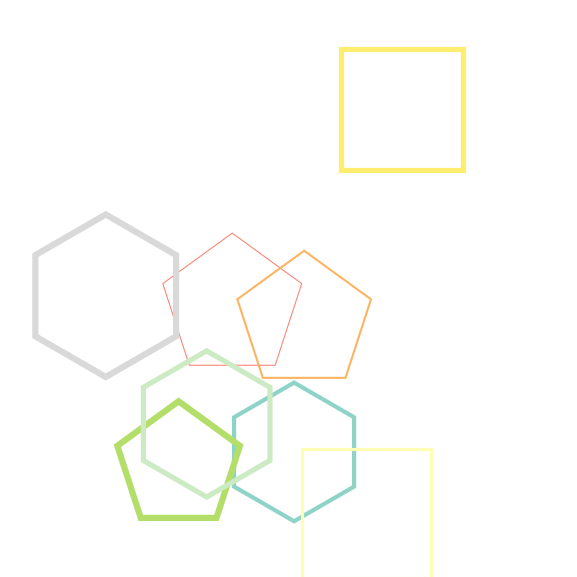[{"shape": "hexagon", "thickness": 2, "radius": 0.6, "center": [0.509, 0.217]}, {"shape": "square", "thickness": 1.5, "radius": 0.56, "center": [0.634, 0.11]}, {"shape": "pentagon", "thickness": 0.5, "radius": 0.63, "center": [0.402, 0.469]}, {"shape": "pentagon", "thickness": 1, "radius": 0.61, "center": [0.527, 0.443]}, {"shape": "pentagon", "thickness": 3, "radius": 0.56, "center": [0.309, 0.193]}, {"shape": "hexagon", "thickness": 3, "radius": 0.7, "center": [0.183, 0.487]}, {"shape": "hexagon", "thickness": 2.5, "radius": 0.63, "center": [0.358, 0.265]}, {"shape": "square", "thickness": 2.5, "radius": 0.53, "center": [0.697, 0.809]}]